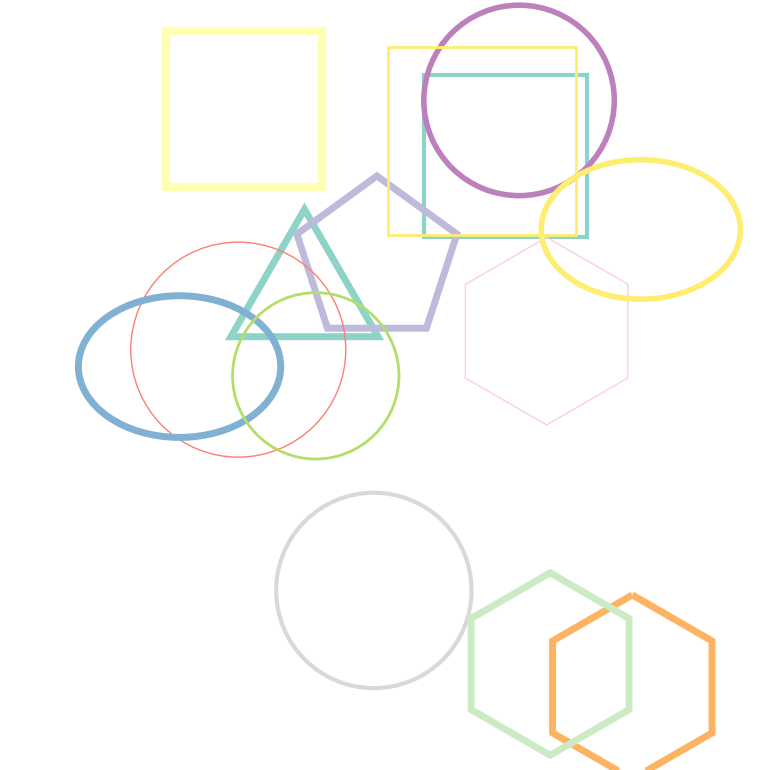[{"shape": "square", "thickness": 1.5, "radius": 0.53, "center": [0.656, 0.798]}, {"shape": "triangle", "thickness": 2.5, "radius": 0.55, "center": [0.395, 0.618]}, {"shape": "square", "thickness": 3, "radius": 0.5, "center": [0.317, 0.858]}, {"shape": "pentagon", "thickness": 2.5, "radius": 0.55, "center": [0.49, 0.662]}, {"shape": "circle", "thickness": 0.5, "radius": 0.7, "center": [0.309, 0.546]}, {"shape": "oval", "thickness": 2.5, "radius": 0.66, "center": [0.233, 0.524]}, {"shape": "hexagon", "thickness": 2.5, "radius": 0.6, "center": [0.821, 0.108]}, {"shape": "circle", "thickness": 1, "radius": 0.54, "center": [0.41, 0.512]}, {"shape": "hexagon", "thickness": 0.5, "radius": 0.61, "center": [0.71, 0.57]}, {"shape": "circle", "thickness": 1.5, "radius": 0.63, "center": [0.486, 0.233]}, {"shape": "circle", "thickness": 2, "radius": 0.62, "center": [0.674, 0.87]}, {"shape": "hexagon", "thickness": 2.5, "radius": 0.59, "center": [0.714, 0.138]}, {"shape": "square", "thickness": 1, "radius": 0.61, "center": [0.626, 0.817]}, {"shape": "oval", "thickness": 2, "radius": 0.65, "center": [0.832, 0.702]}]